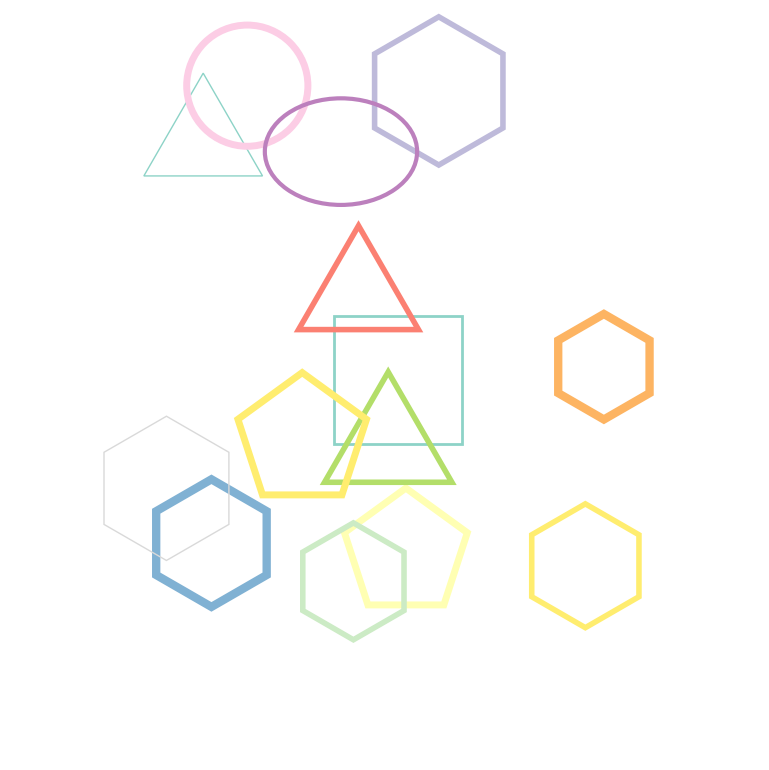[{"shape": "triangle", "thickness": 0.5, "radius": 0.44, "center": [0.264, 0.816]}, {"shape": "square", "thickness": 1, "radius": 0.41, "center": [0.516, 0.506]}, {"shape": "pentagon", "thickness": 2.5, "radius": 0.42, "center": [0.527, 0.282]}, {"shape": "hexagon", "thickness": 2, "radius": 0.48, "center": [0.57, 0.882]}, {"shape": "triangle", "thickness": 2, "radius": 0.45, "center": [0.466, 0.617]}, {"shape": "hexagon", "thickness": 3, "radius": 0.41, "center": [0.275, 0.295]}, {"shape": "hexagon", "thickness": 3, "radius": 0.34, "center": [0.784, 0.524]}, {"shape": "triangle", "thickness": 2, "radius": 0.48, "center": [0.504, 0.421]}, {"shape": "circle", "thickness": 2.5, "radius": 0.39, "center": [0.321, 0.889]}, {"shape": "hexagon", "thickness": 0.5, "radius": 0.47, "center": [0.216, 0.366]}, {"shape": "oval", "thickness": 1.5, "radius": 0.49, "center": [0.443, 0.803]}, {"shape": "hexagon", "thickness": 2, "radius": 0.38, "center": [0.459, 0.245]}, {"shape": "hexagon", "thickness": 2, "radius": 0.4, "center": [0.76, 0.265]}, {"shape": "pentagon", "thickness": 2.5, "radius": 0.44, "center": [0.392, 0.428]}]